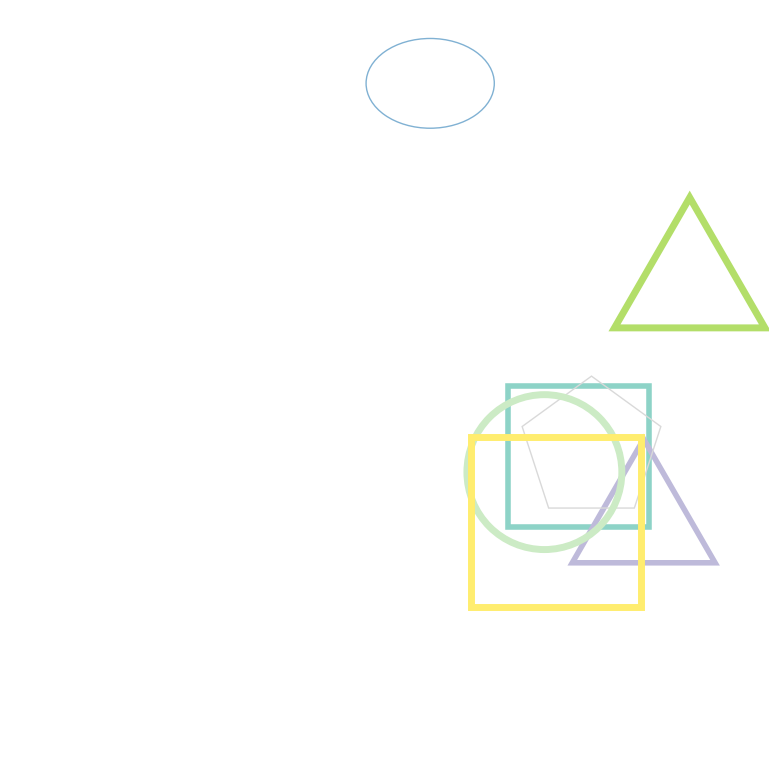[{"shape": "square", "thickness": 2, "radius": 0.46, "center": [0.751, 0.407]}, {"shape": "triangle", "thickness": 2, "radius": 0.54, "center": [0.836, 0.323]}, {"shape": "oval", "thickness": 0.5, "radius": 0.42, "center": [0.559, 0.892]}, {"shape": "triangle", "thickness": 2.5, "radius": 0.56, "center": [0.896, 0.631]}, {"shape": "pentagon", "thickness": 0.5, "radius": 0.47, "center": [0.768, 0.417]}, {"shape": "circle", "thickness": 2.5, "radius": 0.5, "center": [0.707, 0.387]}, {"shape": "square", "thickness": 2.5, "radius": 0.55, "center": [0.722, 0.322]}]